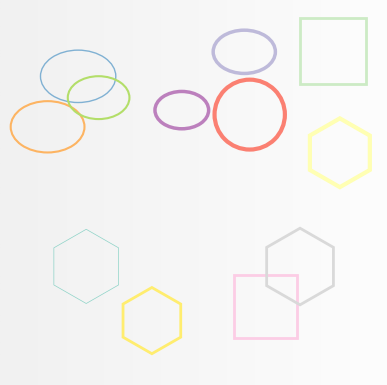[{"shape": "hexagon", "thickness": 0.5, "radius": 0.48, "center": [0.222, 0.308]}, {"shape": "hexagon", "thickness": 3, "radius": 0.45, "center": [0.877, 0.603]}, {"shape": "oval", "thickness": 2.5, "radius": 0.4, "center": [0.63, 0.865]}, {"shape": "circle", "thickness": 3, "radius": 0.45, "center": [0.644, 0.702]}, {"shape": "oval", "thickness": 1, "radius": 0.49, "center": [0.202, 0.802]}, {"shape": "oval", "thickness": 1.5, "radius": 0.48, "center": [0.123, 0.671]}, {"shape": "oval", "thickness": 1.5, "radius": 0.4, "center": [0.254, 0.746]}, {"shape": "square", "thickness": 2, "radius": 0.41, "center": [0.685, 0.204]}, {"shape": "hexagon", "thickness": 2, "radius": 0.5, "center": [0.774, 0.308]}, {"shape": "oval", "thickness": 2.5, "radius": 0.35, "center": [0.469, 0.714]}, {"shape": "square", "thickness": 2, "radius": 0.43, "center": [0.859, 0.867]}, {"shape": "hexagon", "thickness": 2, "radius": 0.43, "center": [0.392, 0.167]}]